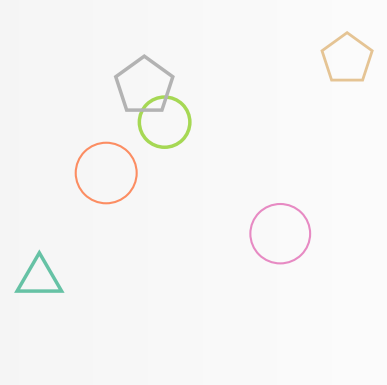[{"shape": "triangle", "thickness": 2.5, "radius": 0.33, "center": [0.102, 0.277]}, {"shape": "circle", "thickness": 1.5, "radius": 0.39, "center": [0.274, 0.551]}, {"shape": "circle", "thickness": 1.5, "radius": 0.39, "center": [0.723, 0.393]}, {"shape": "circle", "thickness": 2.5, "radius": 0.33, "center": [0.425, 0.683]}, {"shape": "pentagon", "thickness": 2, "radius": 0.34, "center": [0.896, 0.847]}, {"shape": "pentagon", "thickness": 2.5, "radius": 0.39, "center": [0.372, 0.777]}]